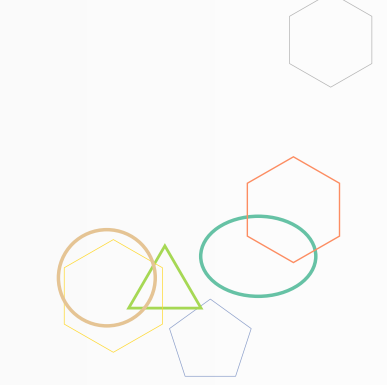[{"shape": "oval", "thickness": 2.5, "radius": 0.74, "center": [0.666, 0.334]}, {"shape": "hexagon", "thickness": 1, "radius": 0.69, "center": [0.757, 0.455]}, {"shape": "pentagon", "thickness": 0.5, "radius": 0.55, "center": [0.543, 0.112]}, {"shape": "triangle", "thickness": 2, "radius": 0.54, "center": [0.425, 0.254]}, {"shape": "hexagon", "thickness": 0.5, "radius": 0.73, "center": [0.293, 0.231]}, {"shape": "circle", "thickness": 2.5, "radius": 0.62, "center": [0.276, 0.279]}, {"shape": "hexagon", "thickness": 0.5, "radius": 0.61, "center": [0.853, 0.896]}]